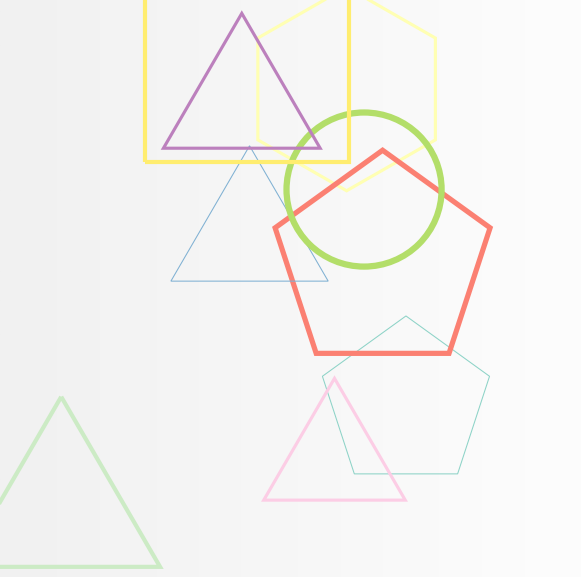[{"shape": "pentagon", "thickness": 0.5, "radius": 0.76, "center": [0.698, 0.301]}, {"shape": "hexagon", "thickness": 1.5, "radius": 0.88, "center": [0.596, 0.845]}, {"shape": "pentagon", "thickness": 2.5, "radius": 0.97, "center": [0.658, 0.545]}, {"shape": "triangle", "thickness": 0.5, "radius": 0.78, "center": [0.429, 0.59]}, {"shape": "circle", "thickness": 3, "radius": 0.67, "center": [0.626, 0.671]}, {"shape": "triangle", "thickness": 1.5, "radius": 0.7, "center": [0.575, 0.203]}, {"shape": "triangle", "thickness": 1.5, "radius": 0.78, "center": [0.416, 0.82]}, {"shape": "triangle", "thickness": 2, "radius": 0.98, "center": [0.105, 0.116]}, {"shape": "square", "thickness": 2, "radius": 0.88, "center": [0.425, 0.894]}]